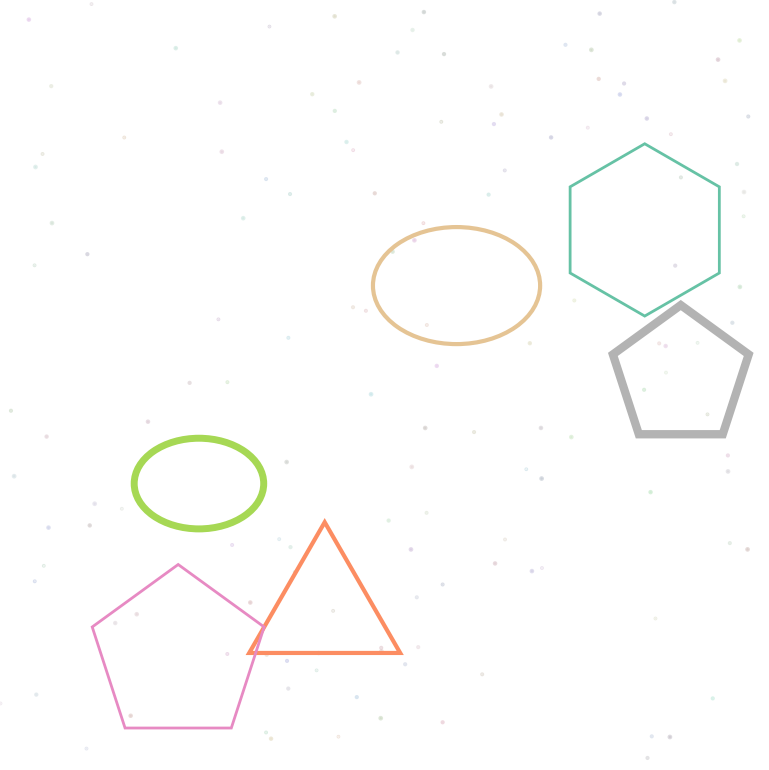[{"shape": "hexagon", "thickness": 1, "radius": 0.56, "center": [0.837, 0.701]}, {"shape": "triangle", "thickness": 1.5, "radius": 0.57, "center": [0.422, 0.209]}, {"shape": "pentagon", "thickness": 1, "radius": 0.59, "center": [0.231, 0.149]}, {"shape": "oval", "thickness": 2.5, "radius": 0.42, "center": [0.258, 0.372]}, {"shape": "oval", "thickness": 1.5, "radius": 0.54, "center": [0.593, 0.629]}, {"shape": "pentagon", "thickness": 3, "radius": 0.46, "center": [0.884, 0.511]}]